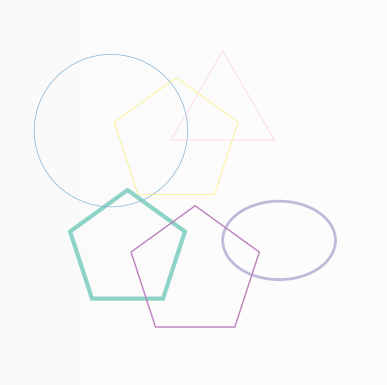[{"shape": "pentagon", "thickness": 3, "radius": 0.78, "center": [0.329, 0.35]}, {"shape": "oval", "thickness": 2, "radius": 0.73, "center": [0.72, 0.376]}, {"shape": "circle", "thickness": 0.5, "radius": 0.99, "center": [0.286, 0.661]}, {"shape": "triangle", "thickness": 0.5, "radius": 0.77, "center": [0.575, 0.713]}, {"shape": "pentagon", "thickness": 1, "radius": 0.87, "center": [0.504, 0.291]}, {"shape": "pentagon", "thickness": 0.5, "radius": 0.84, "center": [0.455, 0.631]}]